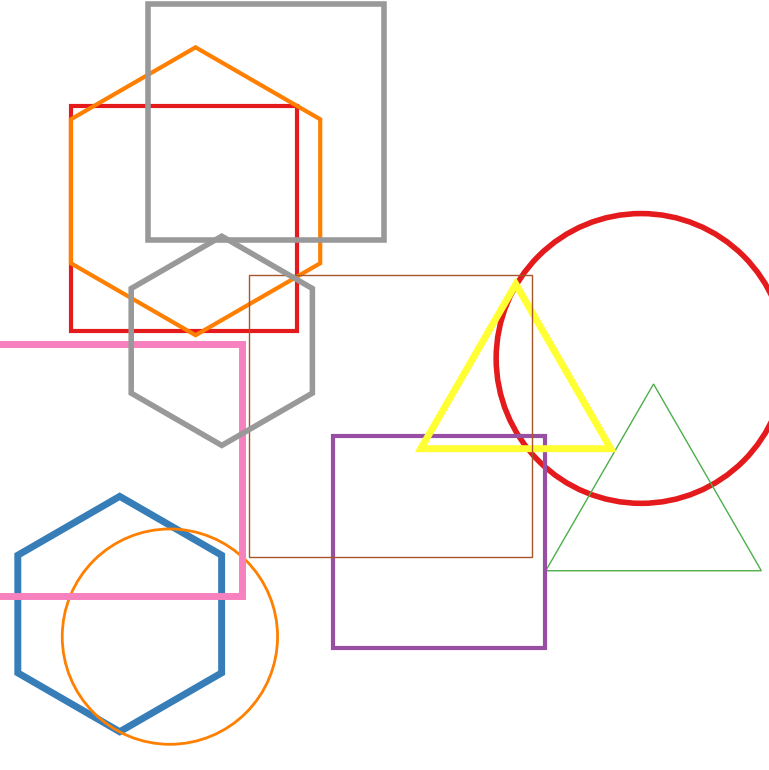[{"shape": "circle", "thickness": 2, "radius": 0.94, "center": [0.833, 0.534]}, {"shape": "square", "thickness": 1.5, "radius": 0.73, "center": [0.239, 0.717]}, {"shape": "hexagon", "thickness": 2.5, "radius": 0.76, "center": [0.155, 0.203]}, {"shape": "triangle", "thickness": 0.5, "radius": 0.81, "center": [0.849, 0.34]}, {"shape": "square", "thickness": 1.5, "radius": 0.69, "center": [0.57, 0.296]}, {"shape": "circle", "thickness": 1, "radius": 0.7, "center": [0.221, 0.173]}, {"shape": "hexagon", "thickness": 1.5, "radius": 0.93, "center": [0.254, 0.752]}, {"shape": "triangle", "thickness": 2.5, "radius": 0.71, "center": [0.67, 0.489]}, {"shape": "square", "thickness": 0.5, "radius": 0.92, "center": [0.507, 0.46]}, {"shape": "square", "thickness": 2.5, "radius": 0.82, "center": [0.151, 0.39]}, {"shape": "square", "thickness": 2, "radius": 0.77, "center": [0.345, 0.842]}, {"shape": "hexagon", "thickness": 2, "radius": 0.68, "center": [0.288, 0.557]}]